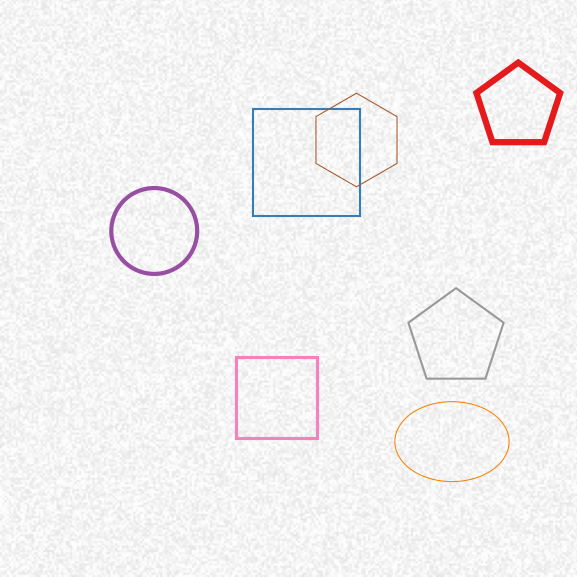[{"shape": "pentagon", "thickness": 3, "radius": 0.38, "center": [0.897, 0.815]}, {"shape": "square", "thickness": 1, "radius": 0.46, "center": [0.53, 0.718]}, {"shape": "circle", "thickness": 2, "radius": 0.37, "center": [0.267, 0.599]}, {"shape": "oval", "thickness": 0.5, "radius": 0.49, "center": [0.783, 0.234]}, {"shape": "hexagon", "thickness": 0.5, "radius": 0.41, "center": [0.617, 0.757]}, {"shape": "square", "thickness": 1.5, "radius": 0.35, "center": [0.479, 0.311]}, {"shape": "pentagon", "thickness": 1, "radius": 0.43, "center": [0.79, 0.414]}]